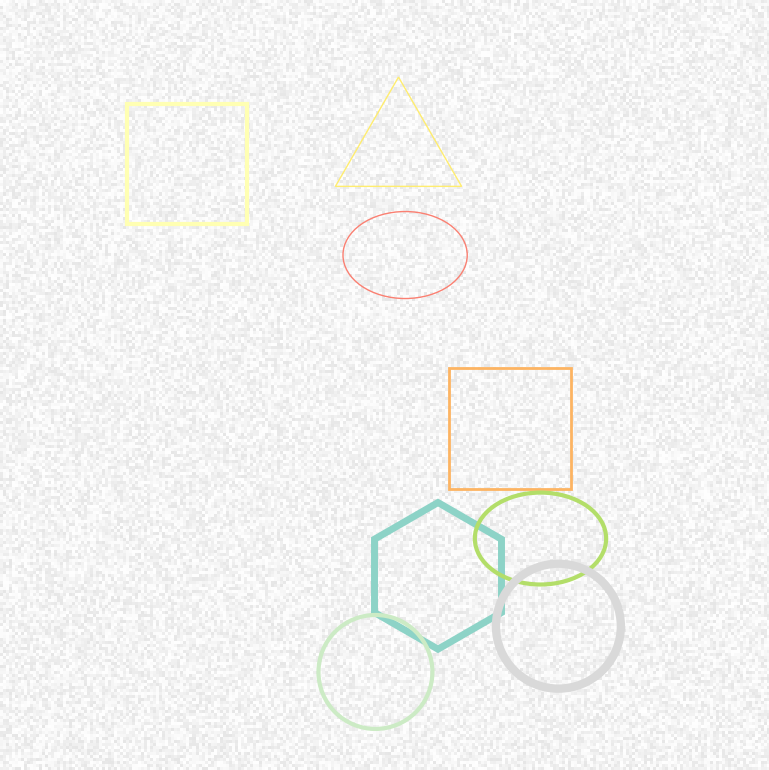[{"shape": "hexagon", "thickness": 2.5, "radius": 0.48, "center": [0.569, 0.252]}, {"shape": "square", "thickness": 1.5, "radius": 0.39, "center": [0.243, 0.787]}, {"shape": "oval", "thickness": 0.5, "radius": 0.4, "center": [0.526, 0.669]}, {"shape": "square", "thickness": 1, "radius": 0.39, "center": [0.662, 0.444]}, {"shape": "oval", "thickness": 1.5, "radius": 0.43, "center": [0.702, 0.301]}, {"shape": "circle", "thickness": 3, "radius": 0.41, "center": [0.725, 0.187]}, {"shape": "circle", "thickness": 1.5, "radius": 0.37, "center": [0.488, 0.127]}, {"shape": "triangle", "thickness": 0.5, "radius": 0.47, "center": [0.518, 0.805]}]